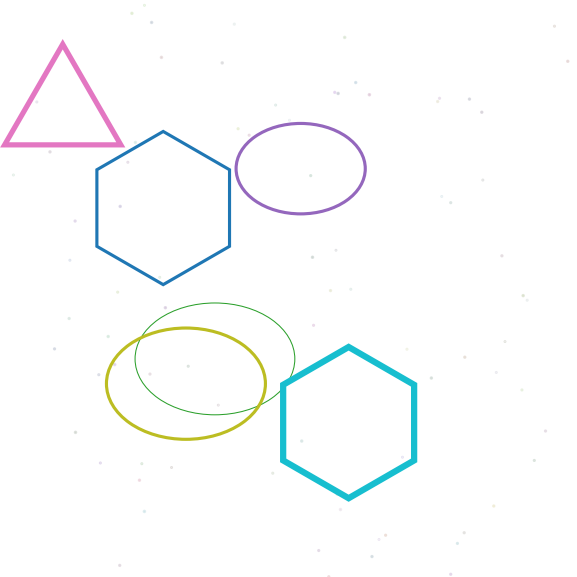[{"shape": "hexagon", "thickness": 1.5, "radius": 0.66, "center": [0.283, 0.639]}, {"shape": "oval", "thickness": 0.5, "radius": 0.69, "center": [0.372, 0.378]}, {"shape": "oval", "thickness": 1.5, "radius": 0.56, "center": [0.521, 0.707]}, {"shape": "triangle", "thickness": 2.5, "radius": 0.58, "center": [0.109, 0.806]}, {"shape": "oval", "thickness": 1.5, "radius": 0.69, "center": [0.322, 0.335]}, {"shape": "hexagon", "thickness": 3, "radius": 0.65, "center": [0.604, 0.267]}]